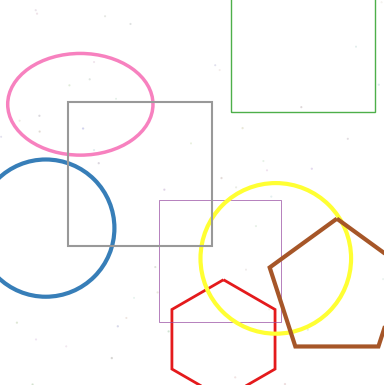[{"shape": "hexagon", "thickness": 2, "radius": 0.77, "center": [0.58, 0.119]}, {"shape": "circle", "thickness": 3, "radius": 0.89, "center": [0.119, 0.407]}, {"shape": "square", "thickness": 1, "radius": 0.93, "center": [0.787, 0.894]}, {"shape": "square", "thickness": 0.5, "radius": 0.79, "center": [0.572, 0.323]}, {"shape": "circle", "thickness": 3, "radius": 0.98, "center": [0.716, 0.329]}, {"shape": "pentagon", "thickness": 3, "radius": 0.92, "center": [0.875, 0.249]}, {"shape": "oval", "thickness": 2.5, "radius": 0.94, "center": [0.209, 0.729]}, {"shape": "square", "thickness": 1.5, "radius": 0.93, "center": [0.364, 0.548]}]